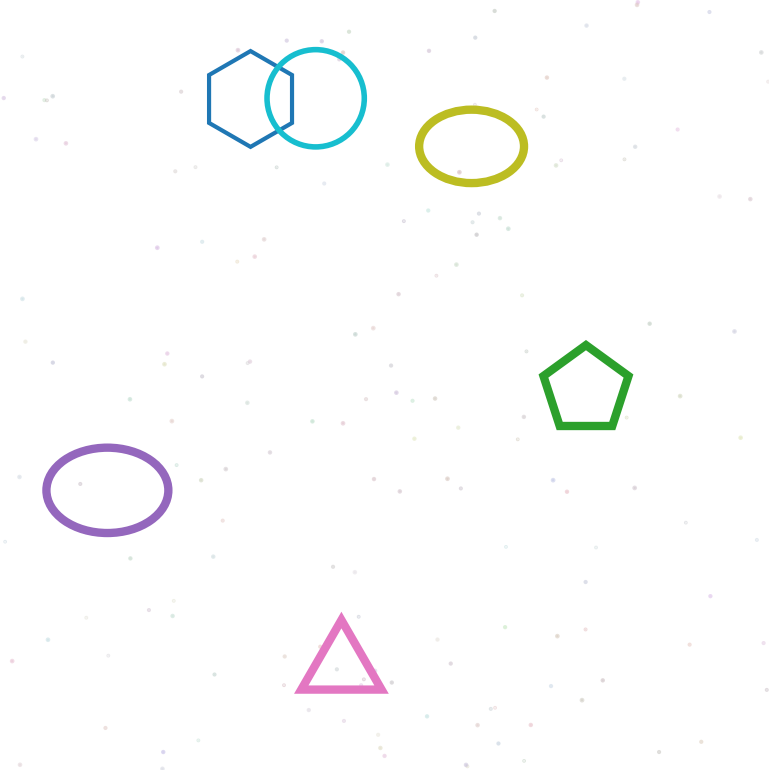[{"shape": "hexagon", "thickness": 1.5, "radius": 0.31, "center": [0.325, 0.871]}, {"shape": "pentagon", "thickness": 3, "radius": 0.29, "center": [0.761, 0.494]}, {"shape": "oval", "thickness": 3, "radius": 0.4, "center": [0.139, 0.363]}, {"shape": "triangle", "thickness": 3, "radius": 0.3, "center": [0.443, 0.135]}, {"shape": "oval", "thickness": 3, "radius": 0.34, "center": [0.612, 0.81]}, {"shape": "circle", "thickness": 2, "radius": 0.32, "center": [0.41, 0.872]}]